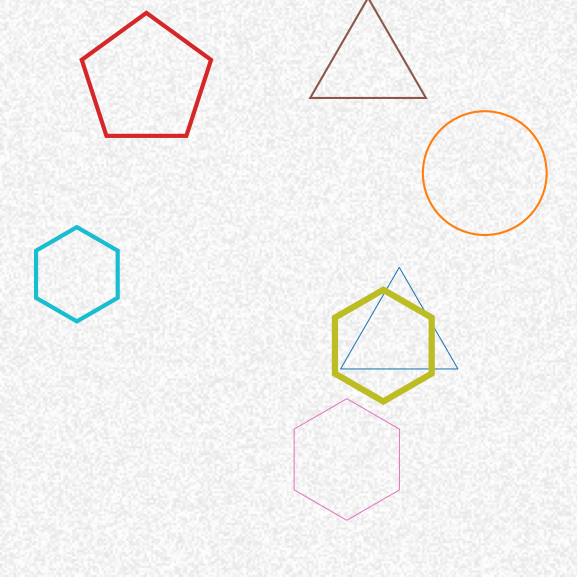[{"shape": "triangle", "thickness": 0.5, "radius": 0.59, "center": [0.691, 0.419]}, {"shape": "circle", "thickness": 1, "radius": 0.54, "center": [0.839, 0.699]}, {"shape": "pentagon", "thickness": 2, "radius": 0.59, "center": [0.254, 0.859]}, {"shape": "triangle", "thickness": 1, "radius": 0.58, "center": [0.637, 0.887]}, {"shape": "hexagon", "thickness": 0.5, "radius": 0.53, "center": [0.601, 0.203]}, {"shape": "hexagon", "thickness": 3, "radius": 0.48, "center": [0.664, 0.401]}, {"shape": "hexagon", "thickness": 2, "radius": 0.41, "center": [0.133, 0.524]}]